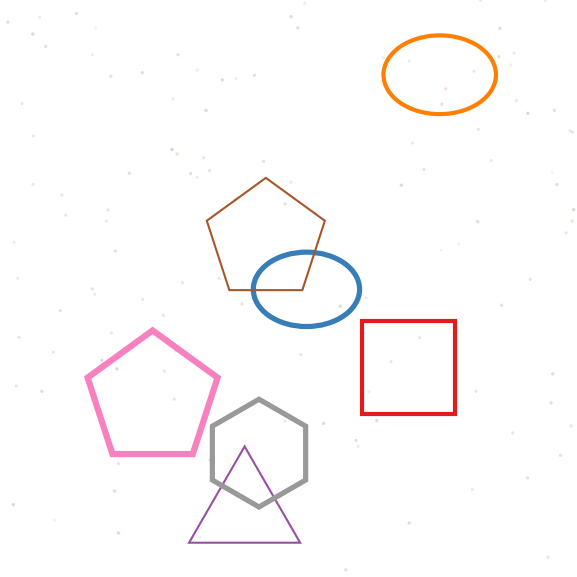[{"shape": "square", "thickness": 2, "radius": 0.4, "center": [0.707, 0.363]}, {"shape": "oval", "thickness": 2.5, "radius": 0.46, "center": [0.531, 0.498]}, {"shape": "triangle", "thickness": 1, "radius": 0.56, "center": [0.424, 0.115]}, {"shape": "oval", "thickness": 2, "radius": 0.49, "center": [0.761, 0.87]}, {"shape": "pentagon", "thickness": 1, "radius": 0.54, "center": [0.46, 0.584]}, {"shape": "pentagon", "thickness": 3, "radius": 0.59, "center": [0.264, 0.309]}, {"shape": "hexagon", "thickness": 2.5, "radius": 0.47, "center": [0.448, 0.215]}]